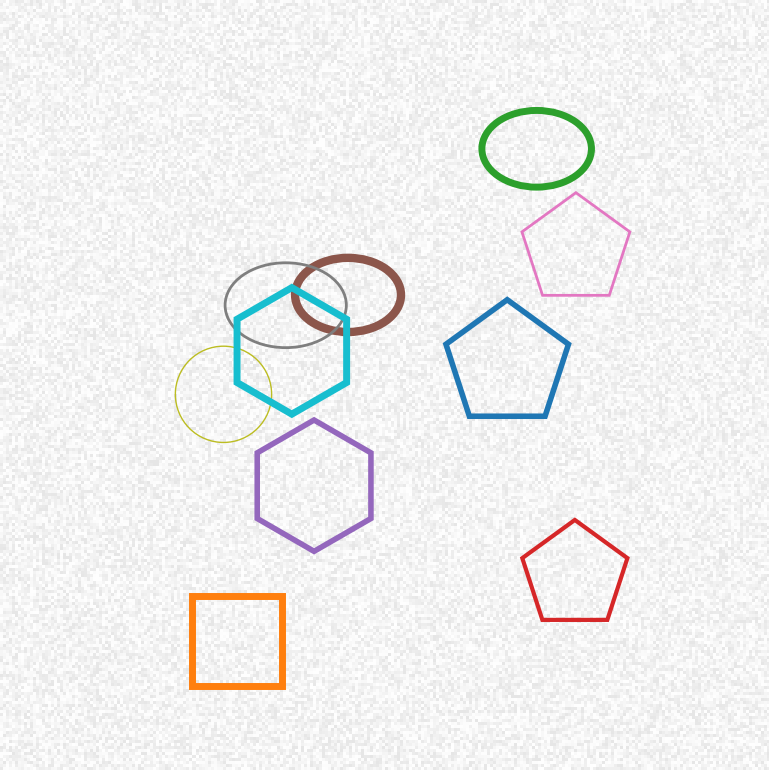[{"shape": "pentagon", "thickness": 2, "radius": 0.42, "center": [0.659, 0.527]}, {"shape": "square", "thickness": 2.5, "radius": 0.29, "center": [0.308, 0.167]}, {"shape": "oval", "thickness": 2.5, "radius": 0.36, "center": [0.697, 0.807]}, {"shape": "pentagon", "thickness": 1.5, "radius": 0.36, "center": [0.747, 0.253]}, {"shape": "hexagon", "thickness": 2, "radius": 0.43, "center": [0.408, 0.369]}, {"shape": "oval", "thickness": 3, "radius": 0.34, "center": [0.452, 0.617]}, {"shape": "pentagon", "thickness": 1, "radius": 0.37, "center": [0.748, 0.676]}, {"shape": "oval", "thickness": 1, "radius": 0.39, "center": [0.371, 0.604]}, {"shape": "circle", "thickness": 0.5, "radius": 0.31, "center": [0.29, 0.488]}, {"shape": "hexagon", "thickness": 2.5, "radius": 0.41, "center": [0.379, 0.544]}]